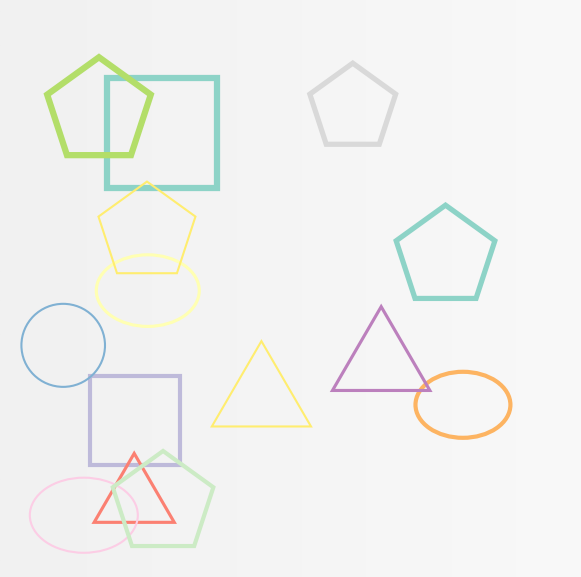[{"shape": "square", "thickness": 3, "radius": 0.47, "center": [0.279, 0.769]}, {"shape": "pentagon", "thickness": 2.5, "radius": 0.45, "center": [0.766, 0.555]}, {"shape": "oval", "thickness": 1.5, "radius": 0.44, "center": [0.254, 0.496]}, {"shape": "square", "thickness": 2, "radius": 0.39, "center": [0.232, 0.271]}, {"shape": "triangle", "thickness": 1.5, "radius": 0.4, "center": [0.231, 0.134]}, {"shape": "circle", "thickness": 1, "radius": 0.36, "center": [0.109, 0.401]}, {"shape": "oval", "thickness": 2, "radius": 0.41, "center": [0.796, 0.298]}, {"shape": "pentagon", "thickness": 3, "radius": 0.47, "center": [0.17, 0.806]}, {"shape": "oval", "thickness": 1, "radius": 0.46, "center": [0.144, 0.107]}, {"shape": "pentagon", "thickness": 2.5, "radius": 0.39, "center": [0.607, 0.812]}, {"shape": "triangle", "thickness": 1.5, "radius": 0.48, "center": [0.656, 0.371]}, {"shape": "pentagon", "thickness": 2, "radius": 0.45, "center": [0.281, 0.127]}, {"shape": "triangle", "thickness": 1, "radius": 0.49, "center": [0.45, 0.31]}, {"shape": "pentagon", "thickness": 1, "radius": 0.44, "center": [0.253, 0.597]}]